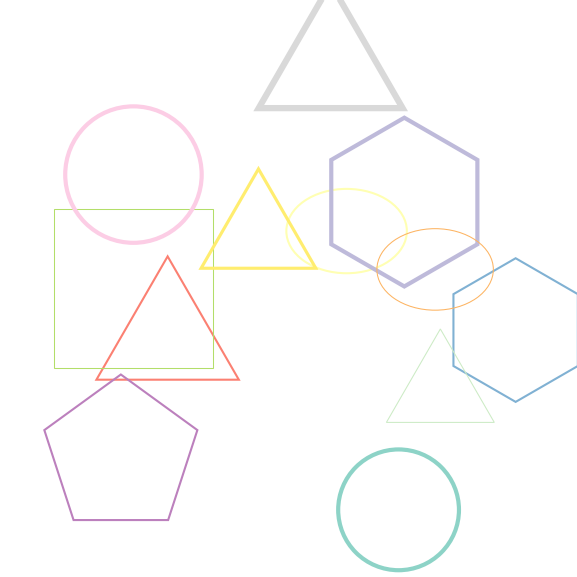[{"shape": "circle", "thickness": 2, "radius": 0.52, "center": [0.69, 0.116]}, {"shape": "oval", "thickness": 1, "radius": 0.52, "center": [0.6, 0.599]}, {"shape": "hexagon", "thickness": 2, "radius": 0.73, "center": [0.7, 0.649]}, {"shape": "triangle", "thickness": 1, "radius": 0.71, "center": [0.29, 0.413]}, {"shape": "hexagon", "thickness": 1, "radius": 0.62, "center": [0.893, 0.428]}, {"shape": "oval", "thickness": 0.5, "radius": 0.5, "center": [0.753, 0.533]}, {"shape": "square", "thickness": 0.5, "radius": 0.69, "center": [0.231, 0.5]}, {"shape": "circle", "thickness": 2, "radius": 0.59, "center": [0.231, 0.697]}, {"shape": "triangle", "thickness": 3, "radius": 0.72, "center": [0.573, 0.884]}, {"shape": "pentagon", "thickness": 1, "radius": 0.7, "center": [0.209, 0.211]}, {"shape": "triangle", "thickness": 0.5, "radius": 0.54, "center": [0.763, 0.322]}, {"shape": "triangle", "thickness": 1.5, "radius": 0.57, "center": [0.448, 0.592]}]